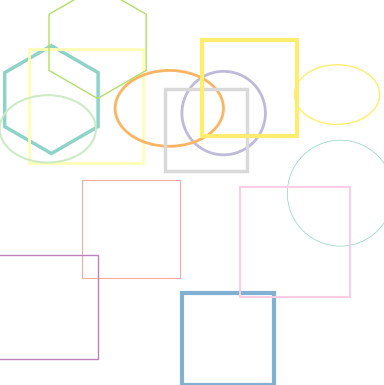[{"shape": "hexagon", "thickness": 2.5, "radius": 0.7, "center": [0.133, 0.741]}, {"shape": "circle", "thickness": 0.5, "radius": 0.69, "center": [0.884, 0.498]}, {"shape": "square", "thickness": 2, "radius": 0.74, "center": [0.223, 0.725]}, {"shape": "circle", "thickness": 2, "radius": 0.54, "center": [0.581, 0.706]}, {"shape": "square", "thickness": 0.5, "radius": 0.64, "center": [0.339, 0.406]}, {"shape": "square", "thickness": 3, "radius": 0.6, "center": [0.593, 0.12]}, {"shape": "oval", "thickness": 2, "radius": 0.7, "center": [0.44, 0.719]}, {"shape": "hexagon", "thickness": 1, "radius": 0.73, "center": [0.254, 0.89]}, {"shape": "square", "thickness": 1.5, "radius": 0.72, "center": [0.766, 0.372]}, {"shape": "square", "thickness": 2.5, "radius": 0.53, "center": [0.535, 0.662]}, {"shape": "square", "thickness": 1, "radius": 0.67, "center": [0.121, 0.202]}, {"shape": "oval", "thickness": 1.5, "radius": 0.62, "center": [0.124, 0.665]}, {"shape": "square", "thickness": 3, "radius": 0.62, "center": [0.648, 0.771]}, {"shape": "oval", "thickness": 1, "radius": 0.55, "center": [0.876, 0.754]}]